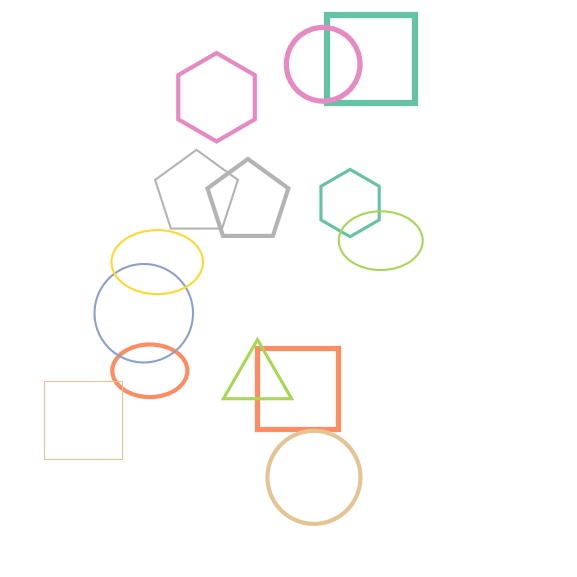[{"shape": "hexagon", "thickness": 1.5, "radius": 0.29, "center": [0.606, 0.647]}, {"shape": "square", "thickness": 3, "radius": 0.38, "center": [0.643, 0.896]}, {"shape": "oval", "thickness": 2, "radius": 0.33, "center": [0.26, 0.357]}, {"shape": "square", "thickness": 2.5, "radius": 0.35, "center": [0.515, 0.326]}, {"shape": "circle", "thickness": 1, "radius": 0.43, "center": [0.249, 0.457]}, {"shape": "circle", "thickness": 2.5, "radius": 0.32, "center": [0.56, 0.888]}, {"shape": "hexagon", "thickness": 2, "radius": 0.38, "center": [0.375, 0.831]}, {"shape": "oval", "thickness": 1, "radius": 0.36, "center": [0.659, 0.582]}, {"shape": "triangle", "thickness": 1.5, "radius": 0.34, "center": [0.446, 0.343]}, {"shape": "oval", "thickness": 1, "radius": 0.4, "center": [0.272, 0.545]}, {"shape": "square", "thickness": 0.5, "radius": 0.34, "center": [0.143, 0.272]}, {"shape": "circle", "thickness": 2, "radius": 0.4, "center": [0.544, 0.173]}, {"shape": "pentagon", "thickness": 1, "radius": 0.38, "center": [0.34, 0.664]}, {"shape": "pentagon", "thickness": 2, "radius": 0.37, "center": [0.429, 0.65]}]